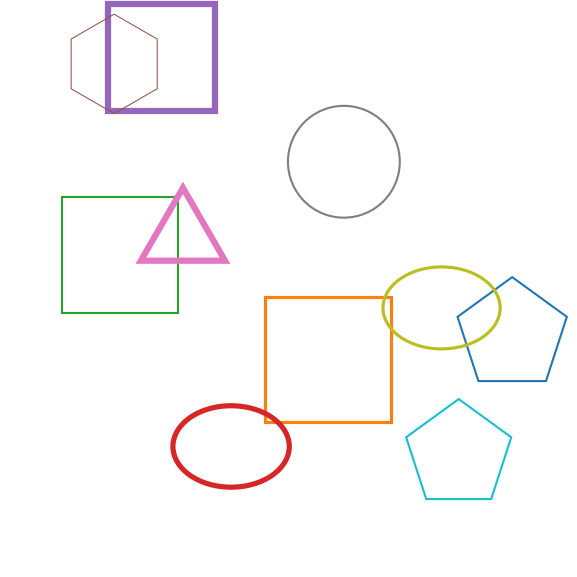[{"shape": "pentagon", "thickness": 1, "radius": 0.5, "center": [0.887, 0.42]}, {"shape": "square", "thickness": 1.5, "radius": 0.54, "center": [0.568, 0.377]}, {"shape": "square", "thickness": 1, "radius": 0.5, "center": [0.207, 0.557]}, {"shape": "oval", "thickness": 2.5, "radius": 0.5, "center": [0.4, 0.226]}, {"shape": "square", "thickness": 3, "radius": 0.46, "center": [0.279, 0.9]}, {"shape": "hexagon", "thickness": 0.5, "radius": 0.43, "center": [0.198, 0.888]}, {"shape": "triangle", "thickness": 3, "radius": 0.42, "center": [0.317, 0.59]}, {"shape": "circle", "thickness": 1, "radius": 0.48, "center": [0.595, 0.719]}, {"shape": "oval", "thickness": 1.5, "radius": 0.51, "center": [0.765, 0.466]}, {"shape": "pentagon", "thickness": 1, "radius": 0.48, "center": [0.794, 0.212]}]